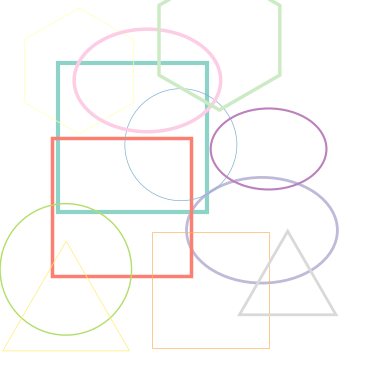[{"shape": "square", "thickness": 3, "radius": 0.97, "center": [0.345, 0.643]}, {"shape": "hexagon", "thickness": 0.5, "radius": 0.82, "center": [0.205, 0.816]}, {"shape": "oval", "thickness": 2, "radius": 0.98, "center": [0.68, 0.402]}, {"shape": "square", "thickness": 2.5, "radius": 0.9, "center": [0.316, 0.463]}, {"shape": "circle", "thickness": 0.5, "radius": 0.73, "center": [0.47, 0.624]}, {"shape": "square", "thickness": 0.5, "radius": 0.75, "center": [0.547, 0.247]}, {"shape": "circle", "thickness": 1, "radius": 0.85, "center": [0.171, 0.3]}, {"shape": "oval", "thickness": 2.5, "radius": 0.95, "center": [0.383, 0.791]}, {"shape": "triangle", "thickness": 2, "radius": 0.72, "center": [0.747, 0.255]}, {"shape": "oval", "thickness": 1.5, "radius": 0.75, "center": [0.698, 0.613]}, {"shape": "hexagon", "thickness": 2.5, "radius": 0.91, "center": [0.57, 0.895]}, {"shape": "triangle", "thickness": 0.5, "radius": 0.95, "center": [0.172, 0.184]}]